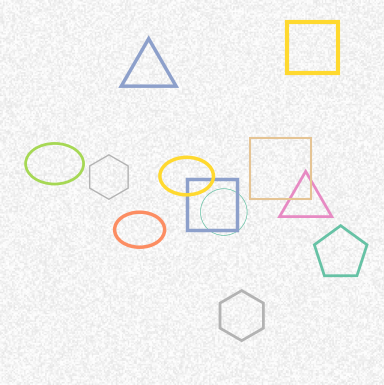[{"shape": "circle", "thickness": 0.5, "radius": 0.3, "center": [0.581, 0.449]}, {"shape": "pentagon", "thickness": 2, "radius": 0.36, "center": [0.885, 0.342]}, {"shape": "oval", "thickness": 2.5, "radius": 0.32, "center": [0.363, 0.403]}, {"shape": "triangle", "thickness": 2.5, "radius": 0.41, "center": [0.386, 0.817]}, {"shape": "square", "thickness": 2.5, "radius": 0.33, "center": [0.55, 0.469]}, {"shape": "triangle", "thickness": 2, "radius": 0.39, "center": [0.794, 0.477]}, {"shape": "oval", "thickness": 2, "radius": 0.38, "center": [0.142, 0.575]}, {"shape": "square", "thickness": 3, "radius": 0.34, "center": [0.812, 0.877]}, {"shape": "oval", "thickness": 2.5, "radius": 0.35, "center": [0.485, 0.543]}, {"shape": "square", "thickness": 1.5, "radius": 0.4, "center": [0.729, 0.562]}, {"shape": "hexagon", "thickness": 2, "radius": 0.33, "center": [0.628, 0.18]}, {"shape": "hexagon", "thickness": 1, "radius": 0.29, "center": [0.283, 0.54]}]